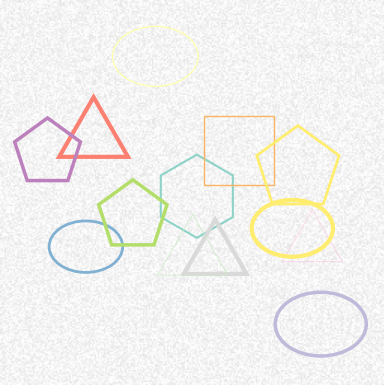[{"shape": "hexagon", "thickness": 1.5, "radius": 0.54, "center": [0.511, 0.49]}, {"shape": "oval", "thickness": 1, "radius": 0.56, "center": [0.403, 0.854]}, {"shape": "oval", "thickness": 2.5, "radius": 0.59, "center": [0.833, 0.158]}, {"shape": "triangle", "thickness": 3, "radius": 0.52, "center": [0.243, 0.644]}, {"shape": "oval", "thickness": 2, "radius": 0.48, "center": [0.223, 0.359]}, {"shape": "square", "thickness": 1, "radius": 0.45, "center": [0.621, 0.61]}, {"shape": "pentagon", "thickness": 2.5, "radius": 0.47, "center": [0.345, 0.44]}, {"shape": "triangle", "thickness": 0.5, "radius": 0.45, "center": [0.811, 0.365]}, {"shape": "triangle", "thickness": 3, "radius": 0.47, "center": [0.559, 0.336]}, {"shape": "pentagon", "thickness": 2.5, "radius": 0.45, "center": [0.123, 0.604]}, {"shape": "triangle", "thickness": 0.5, "radius": 0.53, "center": [0.5, 0.338]}, {"shape": "pentagon", "thickness": 2, "radius": 0.56, "center": [0.774, 0.561]}, {"shape": "oval", "thickness": 3, "radius": 0.53, "center": [0.759, 0.407]}]